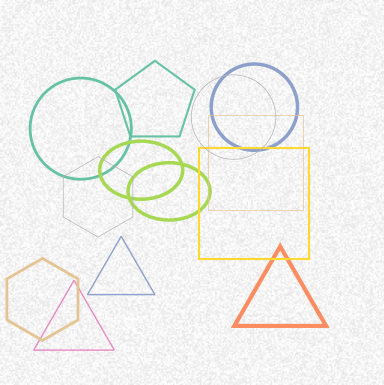[{"shape": "pentagon", "thickness": 1.5, "radius": 0.54, "center": [0.402, 0.733]}, {"shape": "circle", "thickness": 2, "radius": 0.66, "center": [0.21, 0.666]}, {"shape": "triangle", "thickness": 3, "radius": 0.69, "center": [0.728, 0.222]}, {"shape": "circle", "thickness": 2.5, "radius": 0.56, "center": [0.661, 0.722]}, {"shape": "triangle", "thickness": 1, "radius": 0.5, "center": [0.315, 0.285]}, {"shape": "triangle", "thickness": 1, "radius": 0.6, "center": [0.192, 0.151]}, {"shape": "oval", "thickness": 2.5, "radius": 0.54, "center": [0.367, 0.558]}, {"shape": "oval", "thickness": 2.5, "radius": 0.53, "center": [0.439, 0.503]}, {"shape": "square", "thickness": 1.5, "radius": 0.72, "center": [0.66, 0.471]}, {"shape": "hexagon", "thickness": 2, "radius": 0.53, "center": [0.11, 0.222]}, {"shape": "square", "thickness": 0.5, "radius": 0.62, "center": [0.664, 0.578]}, {"shape": "circle", "thickness": 0.5, "radius": 0.55, "center": [0.607, 0.696]}, {"shape": "hexagon", "thickness": 0.5, "radius": 0.52, "center": [0.255, 0.489]}]